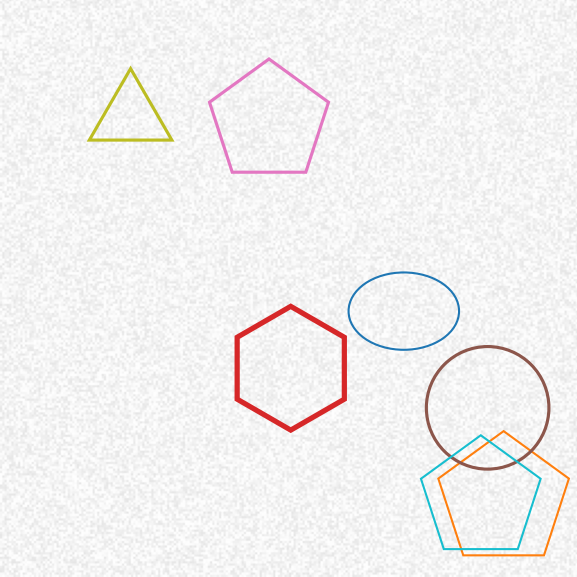[{"shape": "oval", "thickness": 1, "radius": 0.48, "center": [0.699, 0.46]}, {"shape": "pentagon", "thickness": 1, "radius": 0.59, "center": [0.872, 0.134]}, {"shape": "hexagon", "thickness": 2.5, "radius": 0.54, "center": [0.503, 0.362]}, {"shape": "circle", "thickness": 1.5, "radius": 0.53, "center": [0.844, 0.293]}, {"shape": "pentagon", "thickness": 1.5, "radius": 0.54, "center": [0.466, 0.789]}, {"shape": "triangle", "thickness": 1.5, "radius": 0.41, "center": [0.226, 0.798]}, {"shape": "pentagon", "thickness": 1, "radius": 0.54, "center": [0.833, 0.136]}]